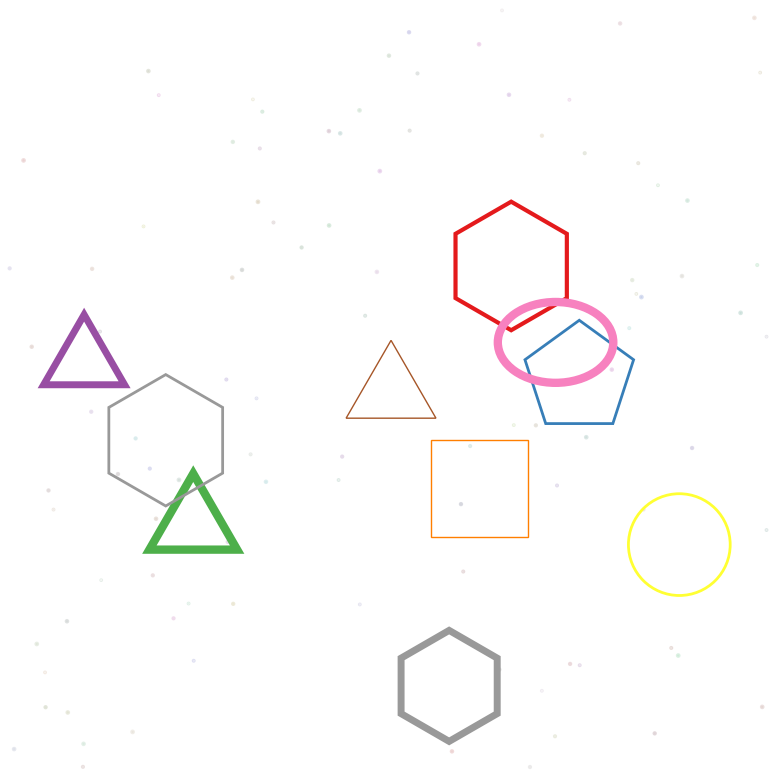[{"shape": "hexagon", "thickness": 1.5, "radius": 0.42, "center": [0.664, 0.655]}, {"shape": "pentagon", "thickness": 1, "radius": 0.37, "center": [0.752, 0.51]}, {"shape": "triangle", "thickness": 3, "radius": 0.33, "center": [0.251, 0.319]}, {"shape": "triangle", "thickness": 2.5, "radius": 0.3, "center": [0.109, 0.531]}, {"shape": "square", "thickness": 0.5, "radius": 0.32, "center": [0.622, 0.366]}, {"shape": "circle", "thickness": 1, "radius": 0.33, "center": [0.882, 0.293]}, {"shape": "triangle", "thickness": 0.5, "radius": 0.34, "center": [0.508, 0.491]}, {"shape": "oval", "thickness": 3, "radius": 0.37, "center": [0.722, 0.555]}, {"shape": "hexagon", "thickness": 1, "radius": 0.43, "center": [0.215, 0.428]}, {"shape": "hexagon", "thickness": 2.5, "radius": 0.36, "center": [0.583, 0.109]}]